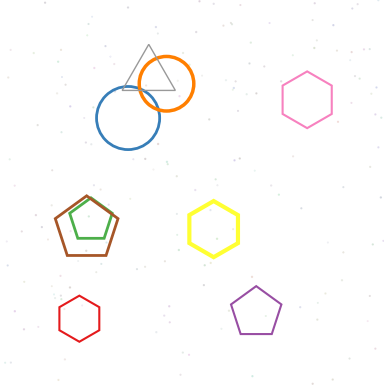[{"shape": "hexagon", "thickness": 1.5, "radius": 0.3, "center": [0.206, 0.172]}, {"shape": "circle", "thickness": 2, "radius": 0.41, "center": [0.333, 0.693]}, {"shape": "pentagon", "thickness": 2, "radius": 0.29, "center": [0.236, 0.428]}, {"shape": "pentagon", "thickness": 1.5, "radius": 0.34, "center": [0.665, 0.188]}, {"shape": "circle", "thickness": 2.5, "radius": 0.35, "center": [0.433, 0.783]}, {"shape": "hexagon", "thickness": 3, "radius": 0.36, "center": [0.555, 0.405]}, {"shape": "pentagon", "thickness": 2, "radius": 0.43, "center": [0.225, 0.406]}, {"shape": "hexagon", "thickness": 1.5, "radius": 0.37, "center": [0.798, 0.741]}, {"shape": "triangle", "thickness": 1, "radius": 0.4, "center": [0.386, 0.805]}]